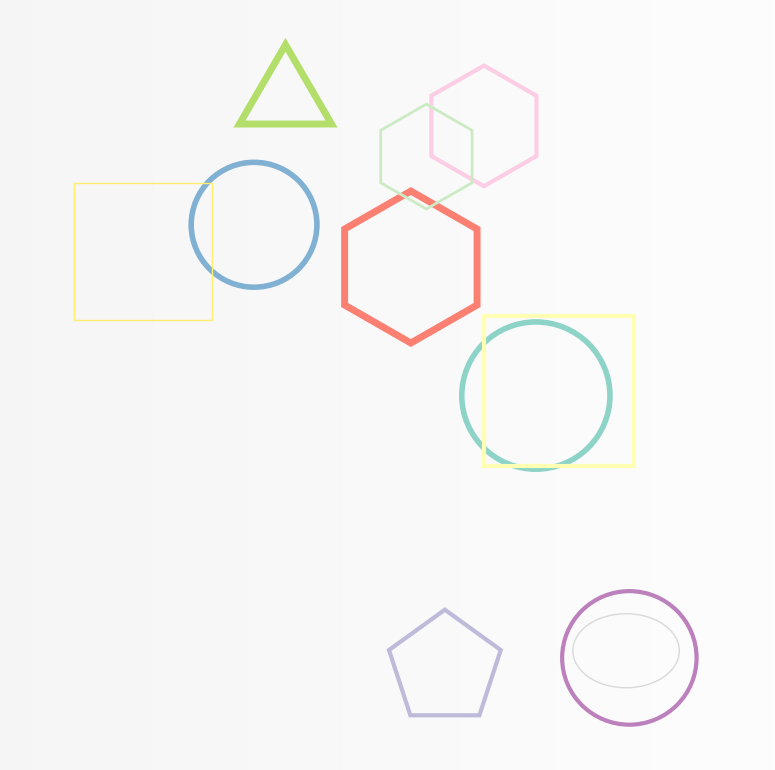[{"shape": "circle", "thickness": 2, "radius": 0.48, "center": [0.691, 0.486]}, {"shape": "square", "thickness": 1.5, "radius": 0.48, "center": [0.721, 0.492]}, {"shape": "pentagon", "thickness": 1.5, "radius": 0.38, "center": [0.574, 0.132]}, {"shape": "hexagon", "thickness": 2.5, "radius": 0.49, "center": [0.53, 0.653]}, {"shape": "circle", "thickness": 2, "radius": 0.41, "center": [0.328, 0.708]}, {"shape": "triangle", "thickness": 2.5, "radius": 0.34, "center": [0.368, 0.873]}, {"shape": "hexagon", "thickness": 1.5, "radius": 0.39, "center": [0.624, 0.836]}, {"shape": "oval", "thickness": 0.5, "radius": 0.34, "center": [0.808, 0.155]}, {"shape": "circle", "thickness": 1.5, "radius": 0.43, "center": [0.812, 0.146]}, {"shape": "hexagon", "thickness": 1, "radius": 0.34, "center": [0.55, 0.797]}, {"shape": "square", "thickness": 0.5, "radius": 0.44, "center": [0.184, 0.674]}]